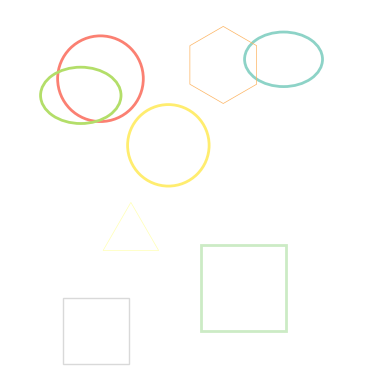[{"shape": "oval", "thickness": 2, "radius": 0.51, "center": [0.736, 0.846]}, {"shape": "triangle", "thickness": 0.5, "radius": 0.42, "center": [0.34, 0.391]}, {"shape": "circle", "thickness": 2, "radius": 0.56, "center": [0.261, 0.796]}, {"shape": "hexagon", "thickness": 0.5, "radius": 0.5, "center": [0.58, 0.831]}, {"shape": "oval", "thickness": 2, "radius": 0.52, "center": [0.21, 0.752]}, {"shape": "square", "thickness": 1, "radius": 0.43, "center": [0.249, 0.139]}, {"shape": "square", "thickness": 2, "radius": 0.56, "center": [0.632, 0.252]}, {"shape": "circle", "thickness": 2, "radius": 0.53, "center": [0.437, 0.623]}]